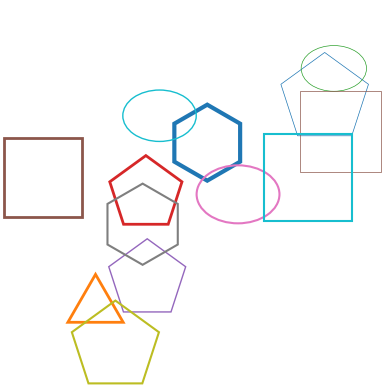[{"shape": "hexagon", "thickness": 3, "radius": 0.49, "center": [0.538, 0.629]}, {"shape": "pentagon", "thickness": 0.5, "radius": 0.6, "center": [0.843, 0.744]}, {"shape": "triangle", "thickness": 2, "radius": 0.41, "center": [0.248, 0.204]}, {"shape": "oval", "thickness": 0.5, "radius": 0.42, "center": [0.867, 0.822]}, {"shape": "pentagon", "thickness": 2, "radius": 0.49, "center": [0.379, 0.497]}, {"shape": "pentagon", "thickness": 1, "radius": 0.53, "center": [0.382, 0.275]}, {"shape": "square", "thickness": 2, "radius": 0.51, "center": [0.112, 0.539]}, {"shape": "square", "thickness": 0.5, "radius": 0.52, "center": [0.884, 0.658]}, {"shape": "oval", "thickness": 1.5, "radius": 0.54, "center": [0.618, 0.495]}, {"shape": "hexagon", "thickness": 1.5, "radius": 0.53, "center": [0.37, 0.418]}, {"shape": "pentagon", "thickness": 1.5, "radius": 0.59, "center": [0.3, 0.1]}, {"shape": "oval", "thickness": 1, "radius": 0.48, "center": [0.414, 0.699]}, {"shape": "square", "thickness": 1.5, "radius": 0.57, "center": [0.8, 0.539]}]